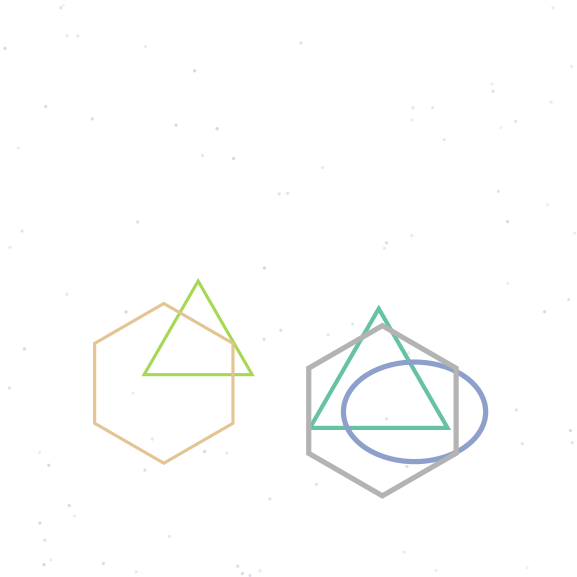[{"shape": "triangle", "thickness": 2, "radius": 0.69, "center": [0.656, 0.327]}, {"shape": "oval", "thickness": 2.5, "radius": 0.62, "center": [0.718, 0.286]}, {"shape": "triangle", "thickness": 1.5, "radius": 0.54, "center": [0.343, 0.404]}, {"shape": "hexagon", "thickness": 1.5, "radius": 0.69, "center": [0.284, 0.335]}, {"shape": "hexagon", "thickness": 2.5, "radius": 0.74, "center": [0.662, 0.288]}]